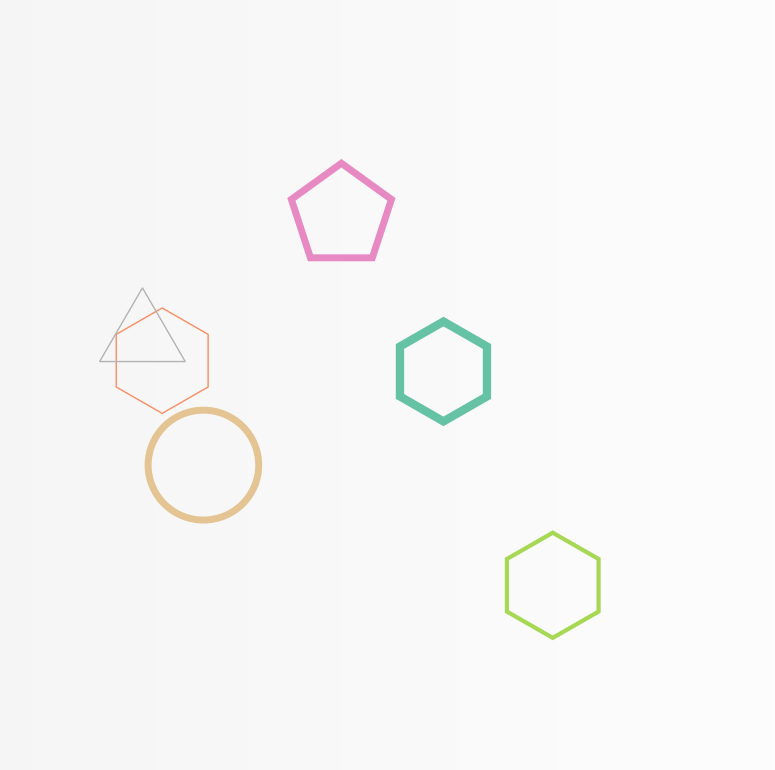[{"shape": "hexagon", "thickness": 3, "radius": 0.32, "center": [0.572, 0.518]}, {"shape": "hexagon", "thickness": 0.5, "radius": 0.34, "center": [0.209, 0.532]}, {"shape": "pentagon", "thickness": 2.5, "radius": 0.34, "center": [0.441, 0.72]}, {"shape": "hexagon", "thickness": 1.5, "radius": 0.34, "center": [0.713, 0.24]}, {"shape": "circle", "thickness": 2.5, "radius": 0.36, "center": [0.262, 0.396]}, {"shape": "triangle", "thickness": 0.5, "radius": 0.32, "center": [0.184, 0.562]}]